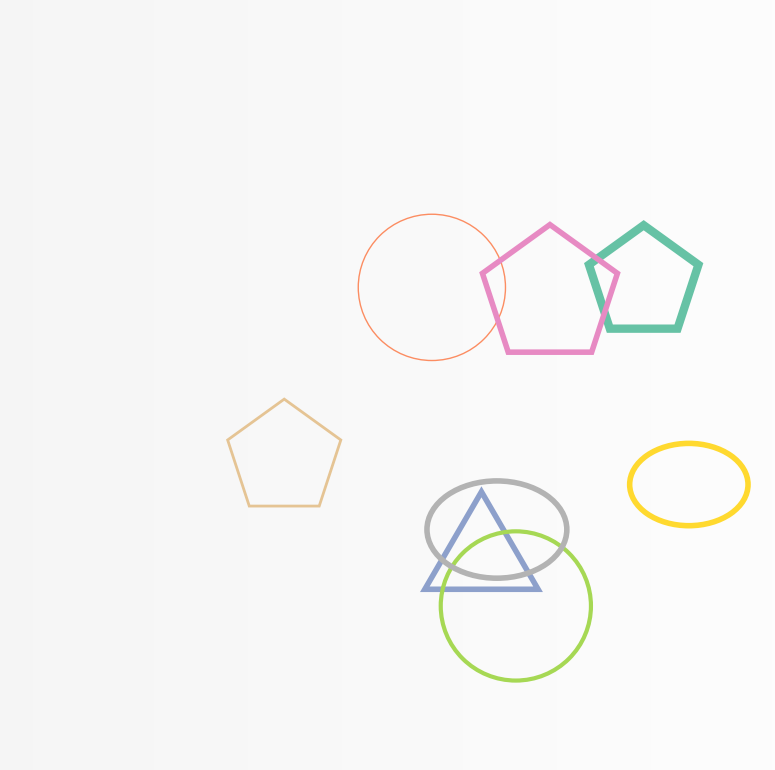[{"shape": "pentagon", "thickness": 3, "radius": 0.37, "center": [0.831, 0.633]}, {"shape": "circle", "thickness": 0.5, "radius": 0.47, "center": [0.557, 0.627]}, {"shape": "triangle", "thickness": 2, "radius": 0.42, "center": [0.621, 0.277]}, {"shape": "pentagon", "thickness": 2, "radius": 0.46, "center": [0.71, 0.617]}, {"shape": "circle", "thickness": 1.5, "radius": 0.48, "center": [0.666, 0.213]}, {"shape": "oval", "thickness": 2, "radius": 0.38, "center": [0.889, 0.371]}, {"shape": "pentagon", "thickness": 1, "radius": 0.38, "center": [0.367, 0.405]}, {"shape": "oval", "thickness": 2, "radius": 0.45, "center": [0.641, 0.312]}]